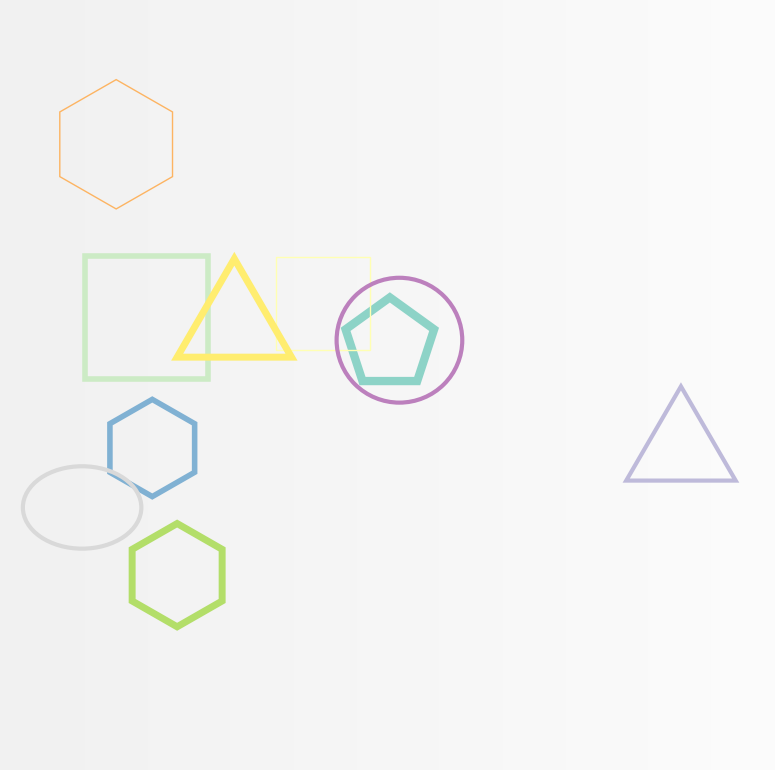[{"shape": "pentagon", "thickness": 3, "radius": 0.3, "center": [0.503, 0.554]}, {"shape": "square", "thickness": 0.5, "radius": 0.3, "center": [0.417, 0.606]}, {"shape": "triangle", "thickness": 1.5, "radius": 0.41, "center": [0.879, 0.417]}, {"shape": "hexagon", "thickness": 2, "radius": 0.32, "center": [0.196, 0.418]}, {"shape": "hexagon", "thickness": 0.5, "radius": 0.42, "center": [0.15, 0.813]}, {"shape": "hexagon", "thickness": 2.5, "radius": 0.34, "center": [0.229, 0.253]}, {"shape": "oval", "thickness": 1.5, "radius": 0.38, "center": [0.106, 0.341]}, {"shape": "circle", "thickness": 1.5, "radius": 0.41, "center": [0.515, 0.558]}, {"shape": "square", "thickness": 2, "radius": 0.4, "center": [0.189, 0.588]}, {"shape": "triangle", "thickness": 2.5, "radius": 0.43, "center": [0.302, 0.579]}]